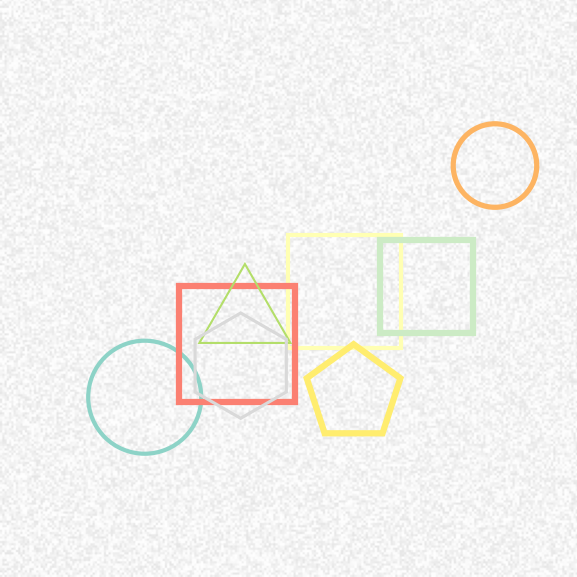[{"shape": "circle", "thickness": 2, "radius": 0.49, "center": [0.251, 0.311]}, {"shape": "square", "thickness": 2, "radius": 0.49, "center": [0.596, 0.494]}, {"shape": "square", "thickness": 3, "radius": 0.5, "center": [0.41, 0.403]}, {"shape": "circle", "thickness": 2.5, "radius": 0.36, "center": [0.857, 0.712]}, {"shape": "triangle", "thickness": 1, "radius": 0.46, "center": [0.424, 0.451]}, {"shape": "hexagon", "thickness": 1.5, "radius": 0.46, "center": [0.417, 0.366]}, {"shape": "square", "thickness": 3, "radius": 0.4, "center": [0.739, 0.503]}, {"shape": "pentagon", "thickness": 3, "radius": 0.43, "center": [0.612, 0.318]}]